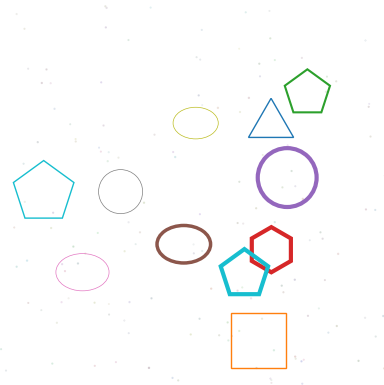[{"shape": "triangle", "thickness": 1, "radius": 0.34, "center": [0.704, 0.677]}, {"shape": "square", "thickness": 1, "radius": 0.35, "center": [0.671, 0.116]}, {"shape": "pentagon", "thickness": 1.5, "radius": 0.31, "center": [0.798, 0.758]}, {"shape": "hexagon", "thickness": 3, "radius": 0.29, "center": [0.705, 0.351]}, {"shape": "circle", "thickness": 3, "radius": 0.38, "center": [0.746, 0.539]}, {"shape": "oval", "thickness": 2.5, "radius": 0.35, "center": [0.477, 0.366]}, {"shape": "oval", "thickness": 0.5, "radius": 0.35, "center": [0.214, 0.293]}, {"shape": "circle", "thickness": 0.5, "radius": 0.29, "center": [0.313, 0.502]}, {"shape": "oval", "thickness": 0.5, "radius": 0.29, "center": [0.508, 0.68]}, {"shape": "pentagon", "thickness": 3, "radius": 0.32, "center": [0.635, 0.288]}, {"shape": "pentagon", "thickness": 1, "radius": 0.41, "center": [0.113, 0.5]}]